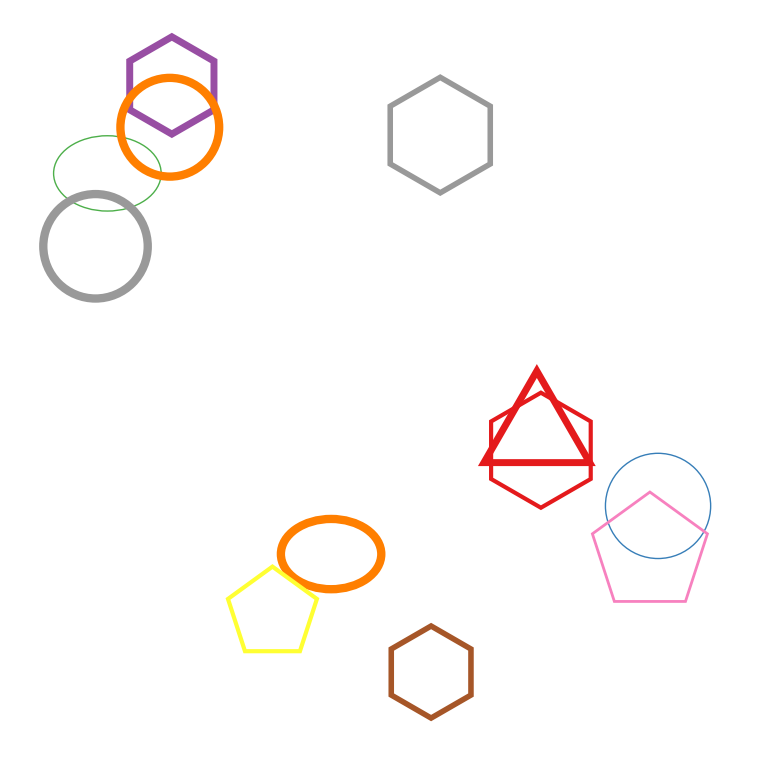[{"shape": "triangle", "thickness": 2.5, "radius": 0.4, "center": [0.697, 0.439]}, {"shape": "hexagon", "thickness": 1.5, "radius": 0.37, "center": [0.702, 0.415]}, {"shape": "circle", "thickness": 0.5, "radius": 0.34, "center": [0.855, 0.343]}, {"shape": "oval", "thickness": 0.5, "radius": 0.35, "center": [0.139, 0.775]}, {"shape": "hexagon", "thickness": 2.5, "radius": 0.32, "center": [0.223, 0.889]}, {"shape": "oval", "thickness": 3, "radius": 0.33, "center": [0.43, 0.28]}, {"shape": "circle", "thickness": 3, "radius": 0.32, "center": [0.221, 0.835]}, {"shape": "pentagon", "thickness": 1.5, "radius": 0.3, "center": [0.354, 0.203]}, {"shape": "hexagon", "thickness": 2, "radius": 0.3, "center": [0.56, 0.127]}, {"shape": "pentagon", "thickness": 1, "radius": 0.39, "center": [0.844, 0.282]}, {"shape": "hexagon", "thickness": 2, "radius": 0.38, "center": [0.572, 0.825]}, {"shape": "circle", "thickness": 3, "radius": 0.34, "center": [0.124, 0.68]}]